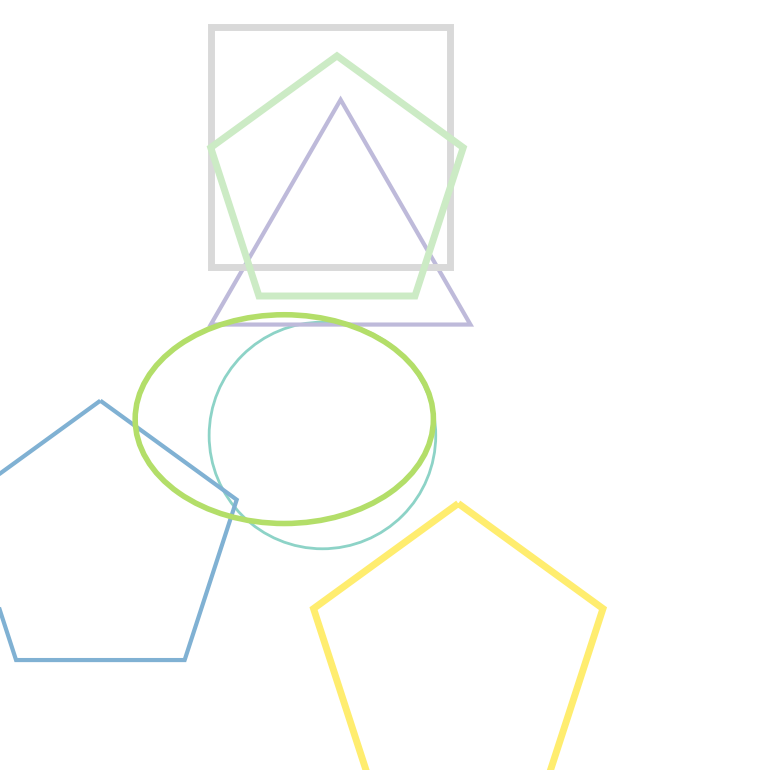[{"shape": "circle", "thickness": 1, "radius": 0.74, "center": [0.419, 0.434]}, {"shape": "triangle", "thickness": 1.5, "radius": 0.97, "center": [0.442, 0.676]}, {"shape": "pentagon", "thickness": 1.5, "radius": 0.93, "center": [0.13, 0.293]}, {"shape": "oval", "thickness": 2, "radius": 0.97, "center": [0.369, 0.456]}, {"shape": "square", "thickness": 2.5, "radius": 0.78, "center": [0.429, 0.809]}, {"shape": "pentagon", "thickness": 2.5, "radius": 0.86, "center": [0.438, 0.755]}, {"shape": "pentagon", "thickness": 2.5, "radius": 0.99, "center": [0.595, 0.149]}]